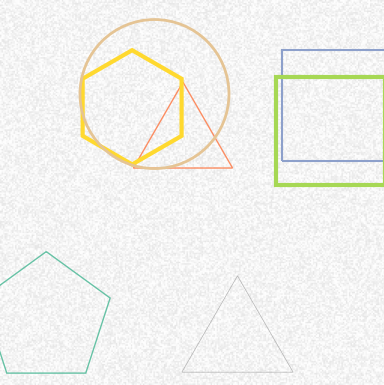[{"shape": "pentagon", "thickness": 1, "radius": 0.87, "center": [0.12, 0.172]}, {"shape": "triangle", "thickness": 1, "radius": 0.74, "center": [0.475, 0.638]}, {"shape": "square", "thickness": 1.5, "radius": 0.72, "center": [0.875, 0.726]}, {"shape": "square", "thickness": 3, "radius": 0.7, "center": [0.858, 0.659]}, {"shape": "hexagon", "thickness": 3, "radius": 0.74, "center": [0.343, 0.721]}, {"shape": "circle", "thickness": 2, "radius": 0.97, "center": [0.401, 0.756]}, {"shape": "triangle", "thickness": 0.5, "radius": 0.83, "center": [0.617, 0.117]}]